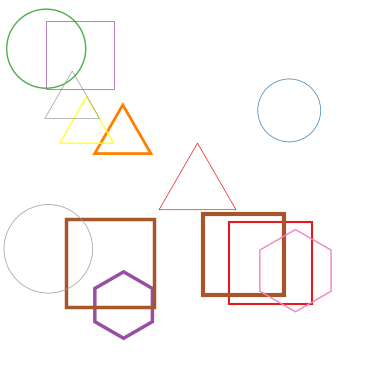[{"shape": "triangle", "thickness": 0.5, "radius": 0.58, "center": [0.513, 0.513]}, {"shape": "square", "thickness": 1.5, "radius": 0.53, "center": [0.702, 0.317]}, {"shape": "circle", "thickness": 0.5, "radius": 0.41, "center": [0.751, 0.713]}, {"shape": "circle", "thickness": 1, "radius": 0.51, "center": [0.12, 0.874]}, {"shape": "hexagon", "thickness": 2.5, "radius": 0.43, "center": [0.321, 0.208]}, {"shape": "square", "thickness": 0.5, "radius": 0.44, "center": [0.207, 0.856]}, {"shape": "triangle", "thickness": 2, "radius": 0.42, "center": [0.319, 0.643]}, {"shape": "triangle", "thickness": 1, "radius": 0.4, "center": [0.225, 0.668]}, {"shape": "square", "thickness": 2.5, "radius": 0.57, "center": [0.285, 0.317]}, {"shape": "square", "thickness": 3, "radius": 0.53, "center": [0.632, 0.338]}, {"shape": "hexagon", "thickness": 1, "radius": 0.53, "center": [0.767, 0.297]}, {"shape": "circle", "thickness": 0.5, "radius": 0.58, "center": [0.125, 0.354]}, {"shape": "triangle", "thickness": 0.5, "radius": 0.41, "center": [0.188, 0.733]}]